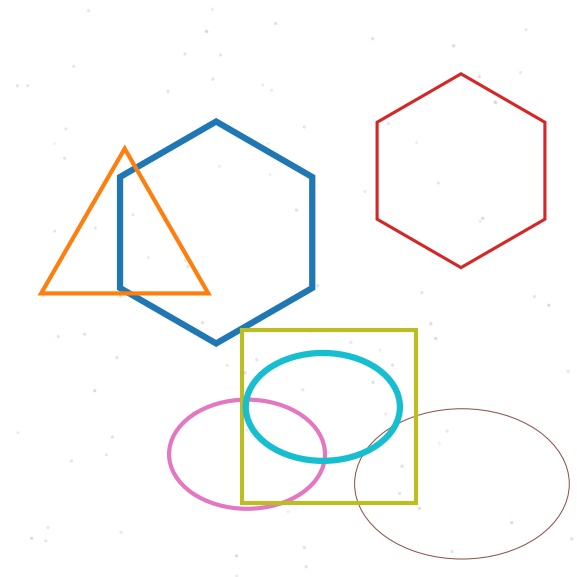[{"shape": "hexagon", "thickness": 3, "radius": 0.96, "center": [0.374, 0.597]}, {"shape": "triangle", "thickness": 2, "radius": 0.84, "center": [0.216, 0.575]}, {"shape": "hexagon", "thickness": 1.5, "radius": 0.84, "center": [0.798, 0.704]}, {"shape": "oval", "thickness": 0.5, "radius": 0.93, "center": [0.8, 0.161]}, {"shape": "oval", "thickness": 2, "radius": 0.68, "center": [0.428, 0.213]}, {"shape": "square", "thickness": 2, "radius": 0.75, "center": [0.57, 0.278]}, {"shape": "oval", "thickness": 3, "radius": 0.67, "center": [0.559, 0.295]}]